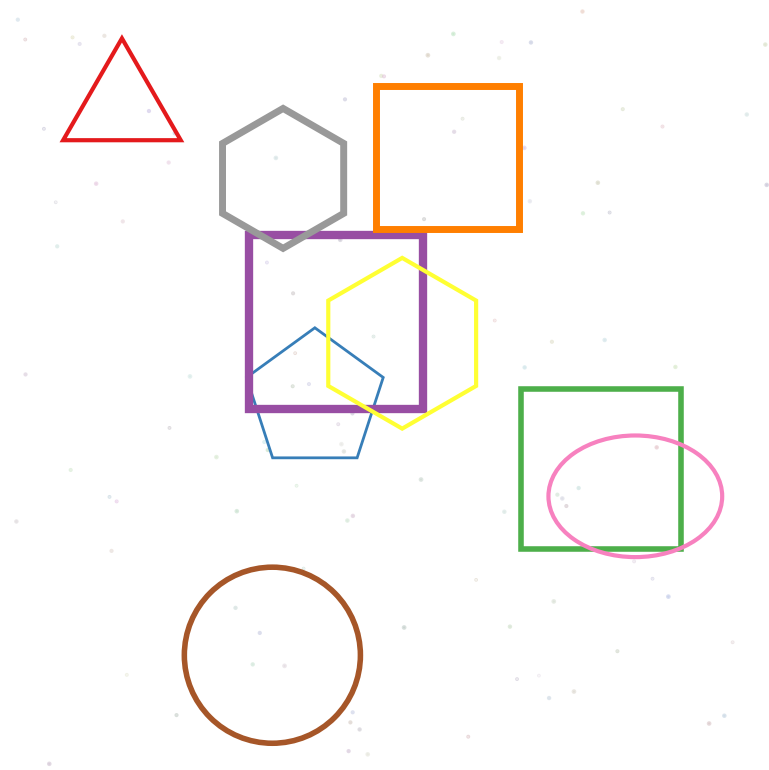[{"shape": "triangle", "thickness": 1.5, "radius": 0.44, "center": [0.158, 0.862]}, {"shape": "pentagon", "thickness": 1, "radius": 0.47, "center": [0.409, 0.481]}, {"shape": "square", "thickness": 2, "radius": 0.52, "center": [0.78, 0.391]}, {"shape": "square", "thickness": 3, "radius": 0.56, "center": [0.437, 0.582]}, {"shape": "square", "thickness": 2.5, "radius": 0.46, "center": [0.581, 0.796]}, {"shape": "hexagon", "thickness": 1.5, "radius": 0.55, "center": [0.522, 0.554]}, {"shape": "circle", "thickness": 2, "radius": 0.57, "center": [0.354, 0.149]}, {"shape": "oval", "thickness": 1.5, "radius": 0.56, "center": [0.825, 0.355]}, {"shape": "hexagon", "thickness": 2.5, "radius": 0.45, "center": [0.368, 0.768]}]